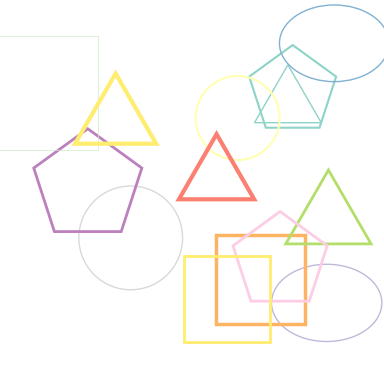[{"shape": "triangle", "thickness": 1, "radius": 0.5, "center": [0.748, 0.731]}, {"shape": "pentagon", "thickness": 1.5, "radius": 0.59, "center": [0.76, 0.764]}, {"shape": "circle", "thickness": 1.5, "radius": 0.55, "center": [0.617, 0.693]}, {"shape": "oval", "thickness": 1, "radius": 0.72, "center": [0.849, 0.213]}, {"shape": "triangle", "thickness": 3, "radius": 0.56, "center": [0.562, 0.539]}, {"shape": "oval", "thickness": 1, "radius": 0.71, "center": [0.868, 0.888]}, {"shape": "square", "thickness": 2.5, "radius": 0.58, "center": [0.676, 0.273]}, {"shape": "triangle", "thickness": 2, "radius": 0.64, "center": [0.853, 0.43]}, {"shape": "pentagon", "thickness": 2, "radius": 0.64, "center": [0.728, 0.322]}, {"shape": "circle", "thickness": 1, "radius": 0.67, "center": [0.339, 0.382]}, {"shape": "pentagon", "thickness": 2, "radius": 0.74, "center": [0.228, 0.518]}, {"shape": "square", "thickness": 0.5, "radius": 0.74, "center": [0.106, 0.759]}, {"shape": "triangle", "thickness": 3, "radius": 0.61, "center": [0.3, 0.688]}, {"shape": "square", "thickness": 2, "radius": 0.56, "center": [0.59, 0.224]}]